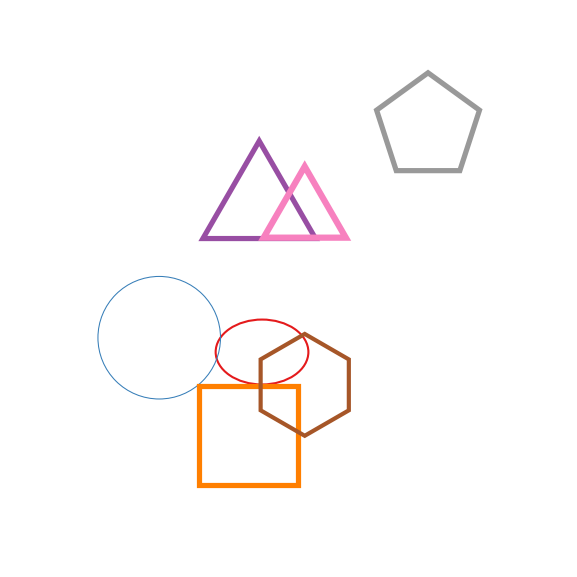[{"shape": "oval", "thickness": 1, "radius": 0.4, "center": [0.454, 0.39]}, {"shape": "circle", "thickness": 0.5, "radius": 0.53, "center": [0.276, 0.414]}, {"shape": "triangle", "thickness": 2.5, "radius": 0.56, "center": [0.449, 0.642]}, {"shape": "square", "thickness": 2.5, "radius": 0.43, "center": [0.431, 0.246]}, {"shape": "hexagon", "thickness": 2, "radius": 0.44, "center": [0.528, 0.333]}, {"shape": "triangle", "thickness": 3, "radius": 0.41, "center": [0.528, 0.629]}, {"shape": "pentagon", "thickness": 2.5, "radius": 0.47, "center": [0.741, 0.779]}]